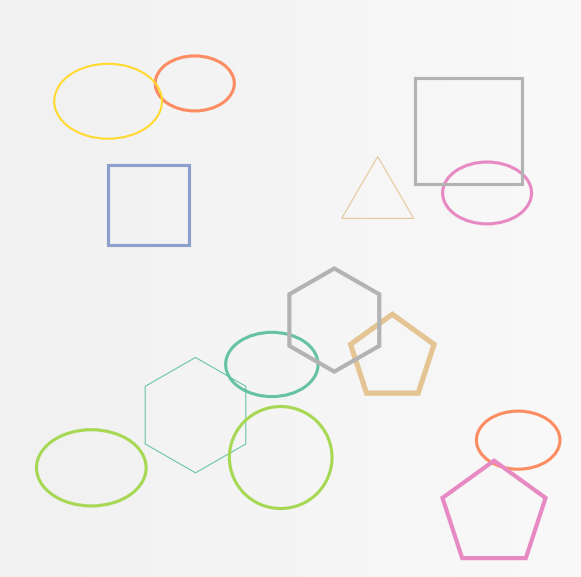[{"shape": "oval", "thickness": 1.5, "radius": 0.4, "center": [0.468, 0.368]}, {"shape": "hexagon", "thickness": 0.5, "radius": 0.5, "center": [0.336, 0.28]}, {"shape": "oval", "thickness": 1.5, "radius": 0.34, "center": [0.335, 0.855]}, {"shape": "oval", "thickness": 1.5, "radius": 0.36, "center": [0.891, 0.237]}, {"shape": "square", "thickness": 1.5, "radius": 0.35, "center": [0.256, 0.644]}, {"shape": "oval", "thickness": 1.5, "radius": 0.38, "center": [0.838, 0.665]}, {"shape": "pentagon", "thickness": 2, "radius": 0.47, "center": [0.85, 0.108]}, {"shape": "oval", "thickness": 1.5, "radius": 0.47, "center": [0.157, 0.189]}, {"shape": "circle", "thickness": 1.5, "radius": 0.44, "center": [0.483, 0.207]}, {"shape": "oval", "thickness": 1, "radius": 0.46, "center": [0.186, 0.824]}, {"shape": "pentagon", "thickness": 2.5, "radius": 0.38, "center": [0.675, 0.379]}, {"shape": "triangle", "thickness": 0.5, "radius": 0.36, "center": [0.65, 0.657]}, {"shape": "hexagon", "thickness": 2, "radius": 0.45, "center": [0.575, 0.445]}, {"shape": "square", "thickness": 1.5, "radius": 0.46, "center": [0.806, 0.772]}]